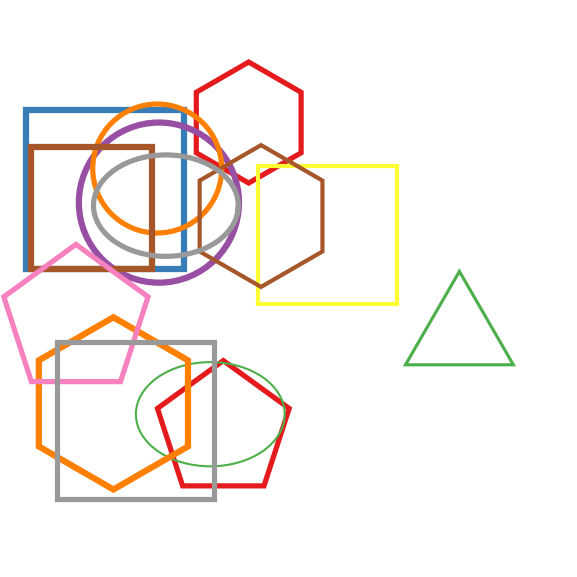[{"shape": "hexagon", "thickness": 2.5, "radius": 0.52, "center": [0.431, 0.787]}, {"shape": "pentagon", "thickness": 2.5, "radius": 0.6, "center": [0.387, 0.255]}, {"shape": "square", "thickness": 3, "radius": 0.69, "center": [0.182, 0.671]}, {"shape": "triangle", "thickness": 1.5, "radius": 0.54, "center": [0.796, 0.421]}, {"shape": "oval", "thickness": 1, "radius": 0.64, "center": [0.364, 0.282]}, {"shape": "circle", "thickness": 3, "radius": 0.69, "center": [0.275, 0.648]}, {"shape": "circle", "thickness": 2.5, "radius": 0.56, "center": [0.272, 0.707]}, {"shape": "hexagon", "thickness": 3, "radius": 0.75, "center": [0.196, 0.301]}, {"shape": "square", "thickness": 2, "radius": 0.6, "center": [0.567, 0.592]}, {"shape": "square", "thickness": 3, "radius": 0.53, "center": [0.159, 0.639]}, {"shape": "hexagon", "thickness": 2, "radius": 0.61, "center": [0.452, 0.625]}, {"shape": "pentagon", "thickness": 2.5, "radius": 0.66, "center": [0.131, 0.445]}, {"shape": "square", "thickness": 2.5, "radius": 0.68, "center": [0.235, 0.271]}, {"shape": "oval", "thickness": 2.5, "radius": 0.63, "center": [0.287, 0.643]}]